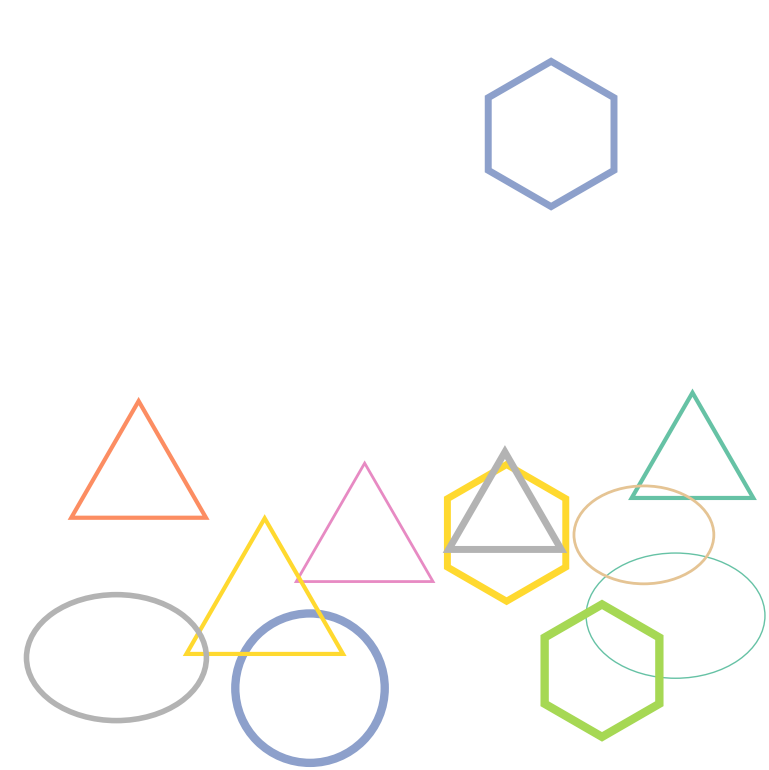[{"shape": "triangle", "thickness": 1.5, "radius": 0.46, "center": [0.899, 0.399]}, {"shape": "oval", "thickness": 0.5, "radius": 0.58, "center": [0.877, 0.2]}, {"shape": "triangle", "thickness": 1.5, "radius": 0.51, "center": [0.18, 0.378]}, {"shape": "hexagon", "thickness": 2.5, "radius": 0.47, "center": [0.716, 0.826]}, {"shape": "circle", "thickness": 3, "radius": 0.49, "center": [0.403, 0.106]}, {"shape": "triangle", "thickness": 1, "radius": 0.51, "center": [0.474, 0.296]}, {"shape": "hexagon", "thickness": 3, "radius": 0.43, "center": [0.782, 0.129]}, {"shape": "triangle", "thickness": 1.5, "radius": 0.59, "center": [0.344, 0.209]}, {"shape": "hexagon", "thickness": 2.5, "radius": 0.44, "center": [0.658, 0.308]}, {"shape": "oval", "thickness": 1, "radius": 0.45, "center": [0.836, 0.305]}, {"shape": "triangle", "thickness": 2.5, "radius": 0.42, "center": [0.656, 0.329]}, {"shape": "oval", "thickness": 2, "radius": 0.58, "center": [0.151, 0.146]}]